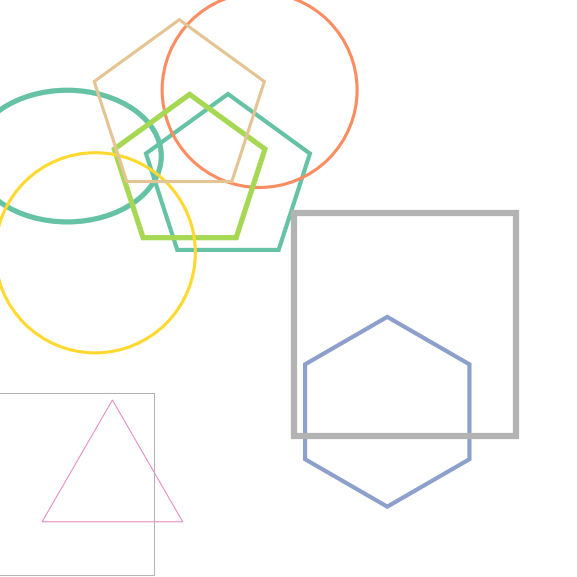[{"shape": "pentagon", "thickness": 2, "radius": 0.75, "center": [0.395, 0.687]}, {"shape": "oval", "thickness": 2.5, "radius": 0.81, "center": [0.116, 0.729]}, {"shape": "circle", "thickness": 1.5, "radius": 0.84, "center": [0.45, 0.843]}, {"shape": "hexagon", "thickness": 2, "radius": 0.82, "center": [0.671, 0.286]}, {"shape": "triangle", "thickness": 0.5, "radius": 0.7, "center": [0.195, 0.166]}, {"shape": "pentagon", "thickness": 2.5, "radius": 0.69, "center": [0.328, 0.699]}, {"shape": "circle", "thickness": 1.5, "radius": 0.87, "center": [0.165, 0.561]}, {"shape": "pentagon", "thickness": 1.5, "radius": 0.77, "center": [0.31, 0.81]}, {"shape": "square", "thickness": 3, "radius": 0.96, "center": [0.701, 0.437]}, {"shape": "square", "thickness": 0.5, "radius": 0.79, "center": [0.11, 0.161]}]